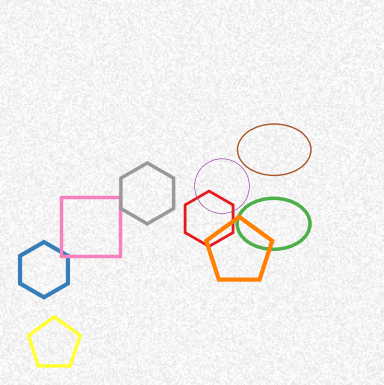[{"shape": "hexagon", "thickness": 2, "radius": 0.36, "center": [0.543, 0.432]}, {"shape": "hexagon", "thickness": 3, "radius": 0.36, "center": [0.114, 0.3]}, {"shape": "oval", "thickness": 2.5, "radius": 0.47, "center": [0.711, 0.419]}, {"shape": "circle", "thickness": 0.5, "radius": 0.36, "center": [0.577, 0.516]}, {"shape": "pentagon", "thickness": 3, "radius": 0.45, "center": [0.621, 0.347]}, {"shape": "pentagon", "thickness": 2.5, "radius": 0.35, "center": [0.141, 0.107]}, {"shape": "oval", "thickness": 1, "radius": 0.48, "center": [0.712, 0.611]}, {"shape": "square", "thickness": 2.5, "radius": 0.38, "center": [0.234, 0.411]}, {"shape": "hexagon", "thickness": 2.5, "radius": 0.4, "center": [0.382, 0.498]}]